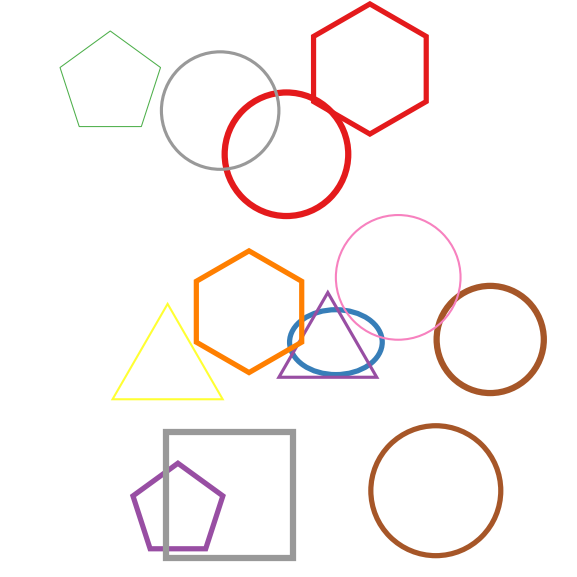[{"shape": "hexagon", "thickness": 2.5, "radius": 0.56, "center": [0.641, 0.88]}, {"shape": "circle", "thickness": 3, "radius": 0.53, "center": [0.496, 0.732]}, {"shape": "oval", "thickness": 2.5, "radius": 0.4, "center": [0.582, 0.407]}, {"shape": "pentagon", "thickness": 0.5, "radius": 0.46, "center": [0.191, 0.854]}, {"shape": "pentagon", "thickness": 2.5, "radius": 0.41, "center": [0.308, 0.115]}, {"shape": "triangle", "thickness": 1.5, "radius": 0.49, "center": [0.568, 0.395]}, {"shape": "hexagon", "thickness": 2.5, "radius": 0.53, "center": [0.431, 0.459]}, {"shape": "triangle", "thickness": 1, "radius": 0.55, "center": [0.29, 0.363]}, {"shape": "circle", "thickness": 3, "radius": 0.46, "center": [0.849, 0.411]}, {"shape": "circle", "thickness": 2.5, "radius": 0.56, "center": [0.755, 0.149]}, {"shape": "circle", "thickness": 1, "radius": 0.54, "center": [0.69, 0.519]}, {"shape": "square", "thickness": 3, "radius": 0.55, "center": [0.397, 0.142]}, {"shape": "circle", "thickness": 1.5, "radius": 0.51, "center": [0.381, 0.808]}]